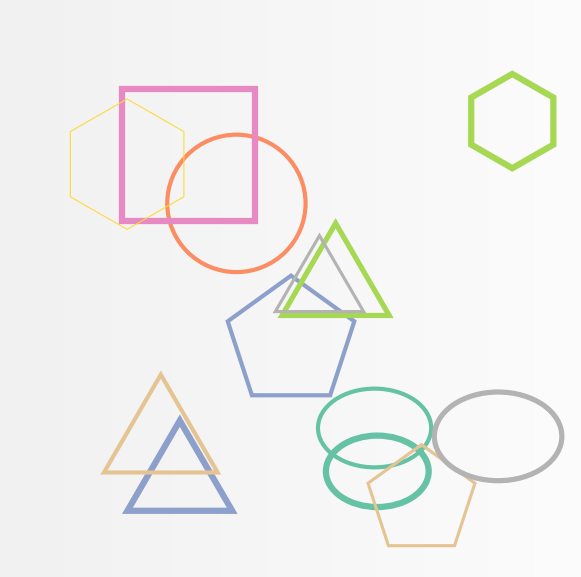[{"shape": "oval", "thickness": 3, "radius": 0.44, "center": [0.649, 0.183]}, {"shape": "oval", "thickness": 2, "radius": 0.49, "center": [0.644, 0.258]}, {"shape": "circle", "thickness": 2, "radius": 0.59, "center": [0.407, 0.647]}, {"shape": "triangle", "thickness": 3, "radius": 0.52, "center": [0.309, 0.167]}, {"shape": "pentagon", "thickness": 2, "radius": 0.57, "center": [0.501, 0.407]}, {"shape": "square", "thickness": 3, "radius": 0.57, "center": [0.325, 0.73]}, {"shape": "hexagon", "thickness": 3, "radius": 0.41, "center": [0.881, 0.789]}, {"shape": "triangle", "thickness": 2.5, "radius": 0.53, "center": [0.577, 0.506]}, {"shape": "hexagon", "thickness": 0.5, "radius": 0.56, "center": [0.219, 0.715]}, {"shape": "pentagon", "thickness": 1.5, "radius": 0.48, "center": [0.725, 0.132]}, {"shape": "triangle", "thickness": 2, "radius": 0.56, "center": [0.277, 0.237]}, {"shape": "triangle", "thickness": 1.5, "radius": 0.44, "center": [0.55, 0.503]}, {"shape": "oval", "thickness": 2.5, "radius": 0.55, "center": [0.857, 0.244]}]